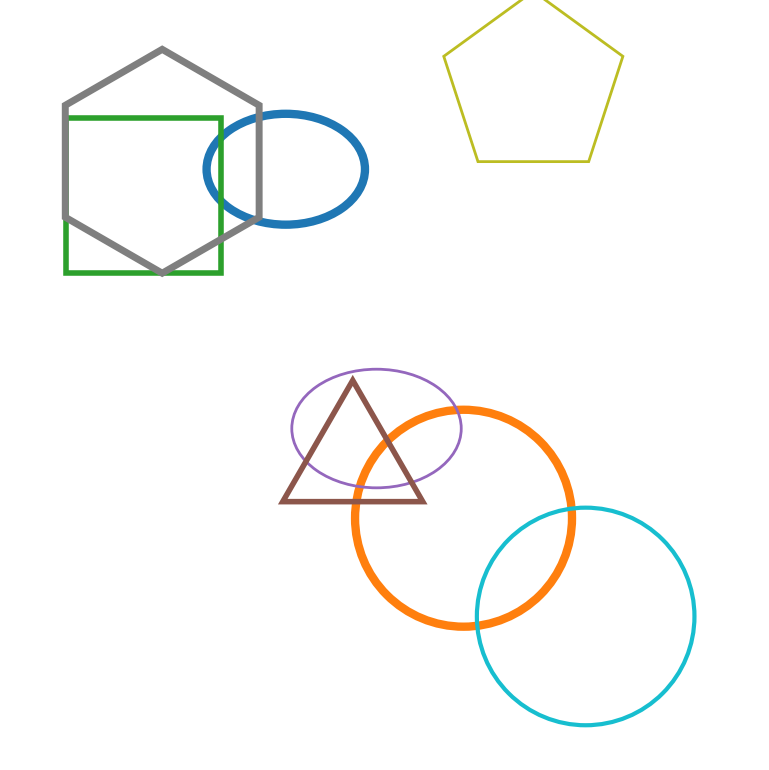[{"shape": "oval", "thickness": 3, "radius": 0.51, "center": [0.371, 0.78]}, {"shape": "circle", "thickness": 3, "radius": 0.7, "center": [0.602, 0.327]}, {"shape": "square", "thickness": 2, "radius": 0.5, "center": [0.187, 0.746]}, {"shape": "oval", "thickness": 1, "radius": 0.55, "center": [0.489, 0.443]}, {"shape": "triangle", "thickness": 2, "radius": 0.52, "center": [0.458, 0.401]}, {"shape": "hexagon", "thickness": 2.5, "radius": 0.73, "center": [0.211, 0.791]}, {"shape": "pentagon", "thickness": 1, "radius": 0.61, "center": [0.693, 0.889]}, {"shape": "circle", "thickness": 1.5, "radius": 0.71, "center": [0.761, 0.199]}]